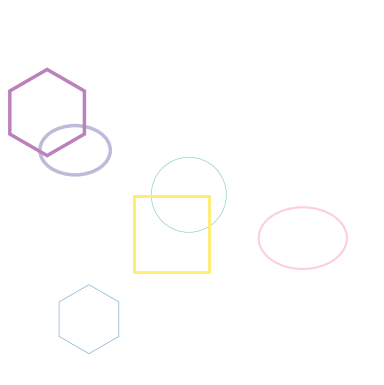[{"shape": "circle", "thickness": 0.5, "radius": 0.49, "center": [0.49, 0.494]}, {"shape": "oval", "thickness": 2.5, "radius": 0.46, "center": [0.195, 0.61]}, {"shape": "hexagon", "thickness": 0.5, "radius": 0.45, "center": [0.231, 0.171]}, {"shape": "oval", "thickness": 1.5, "radius": 0.57, "center": [0.786, 0.381]}, {"shape": "hexagon", "thickness": 2.5, "radius": 0.56, "center": [0.122, 0.708]}, {"shape": "square", "thickness": 2, "radius": 0.49, "center": [0.445, 0.392]}]